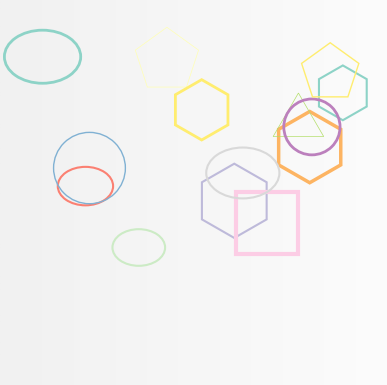[{"shape": "oval", "thickness": 2, "radius": 0.49, "center": [0.11, 0.853]}, {"shape": "hexagon", "thickness": 1.5, "radius": 0.36, "center": [0.885, 0.759]}, {"shape": "pentagon", "thickness": 0.5, "radius": 0.43, "center": [0.431, 0.843]}, {"shape": "hexagon", "thickness": 1.5, "radius": 0.48, "center": [0.605, 0.478]}, {"shape": "oval", "thickness": 1.5, "radius": 0.36, "center": [0.221, 0.517]}, {"shape": "circle", "thickness": 1, "radius": 0.46, "center": [0.231, 0.563]}, {"shape": "hexagon", "thickness": 2.5, "radius": 0.46, "center": [0.799, 0.618]}, {"shape": "triangle", "thickness": 0.5, "radius": 0.38, "center": [0.77, 0.683]}, {"shape": "square", "thickness": 3, "radius": 0.4, "center": [0.69, 0.421]}, {"shape": "oval", "thickness": 1.5, "radius": 0.47, "center": [0.627, 0.551]}, {"shape": "circle", "thickness": 2, "radius": 0.36, "center": [0.805, 0.67]}, {"shape": "oval", "thickness": 1.5, "radius": 0.34, "center": [0.358, 0.357]}, {"shape": "pentagon", "thickness": 1, "radius": 0.39, "center": [0.852, 0.811]}, {"shape": "hexagon", "thickness": 2, "radius": 0.39, "center": [0.52, 0.715]}]